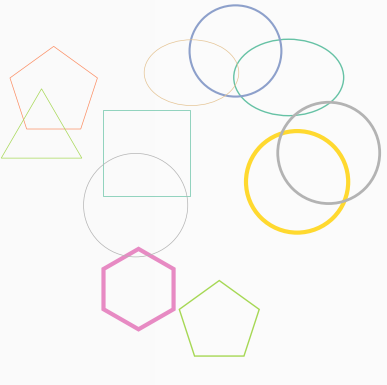[{"shape": "oval", "thickness": 1, "radius": 0.71, "center": [0.745, 0.799]}, {"shape": "square", "thickness": 0.5, "radius": 0.56, "center": [0.379, 0.603]}, {"shape": "pentagon", "thickness": 0.5, "radius": 0.59, "center": [0.139, 0.761]}, {"shape": "circle", "thickness": 1.5, "radius": 0.59, "center": [0.608, 0.868]}, {"shape": "hexagon", "thickness": 3, "radius": 0.52, "center": [0.358, 0.249]}, {"shape": "triangle", "thickness": 0.5, "radius": 0.6, "center": [0.107, 0.649]}, {"shape": "pentagon", "thickness": 1, "radius": 0.54, "center": [0.566, 0.163]}, {"shape": "circle", "thickness": 3, "radius": 0.66, "center": [0.767, 0.528]}, {"shape": "oval", "thickness": 0.5, "radius": 0.61, "center": [0.494, 0.811]}, {"shape": "circle", "thickness": 0.5, "radius": 0.67, "center": [0.35, 0.467]}, {"shape": "circle", "thickness": 2, "radius": 0.66, "center": [0.848, 0.603]}]